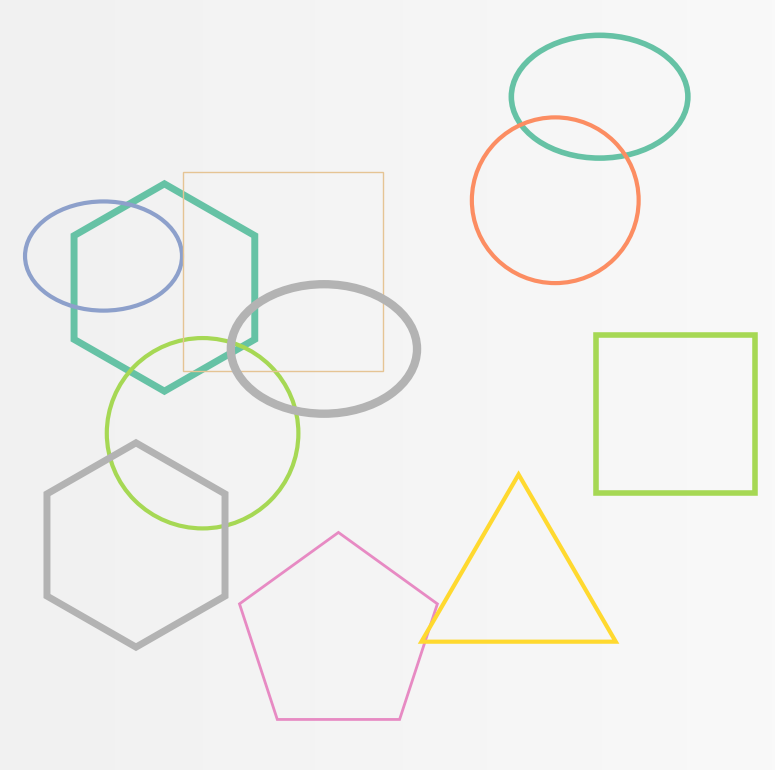[{"shape": "oval", "thickness": 2, "radius": 0.57, "center": [0.774, 0.874]}, {"shape": "hexagon", "thickness": 2.5, "radius": 0.67, "center": [0.212, 0.627]}, {"shape": "circle", "thickness": 1.5, "radius": 0.54, "center": [0.716, 0.74]}, {"shape": "oval", "thickness": 1.5, "radius": 0.51, "center": [0.134, 0.667]}, {"shape": "pentagon", "thickness": 1, "radius": 0.67, "center": [0.437, 0.174]}, {"shape": "square", "thickness": 2, "radius": 0.51, "center": [0.872, 0.462]}, {"shape": "circle", "thickness": 1.5, "radius": 0.62, "center": [0.261, 0.437]}, {"shape": "triangle", "thickness": 1.5, "radius": 0.72, "center": [0.669, 0.239]}, {"shape": "square", "thickness": 0.5, "radius": 0.65, "center": [0.365, 0.648]}, {"shape": "hexagon", "thickness": 2.5, "radius": 0.66, "center": [0.175, 0.292]}, {"shape": "oval", "thickness": 3, "radius": 0.6, "center": [0.418, 0.547]}]